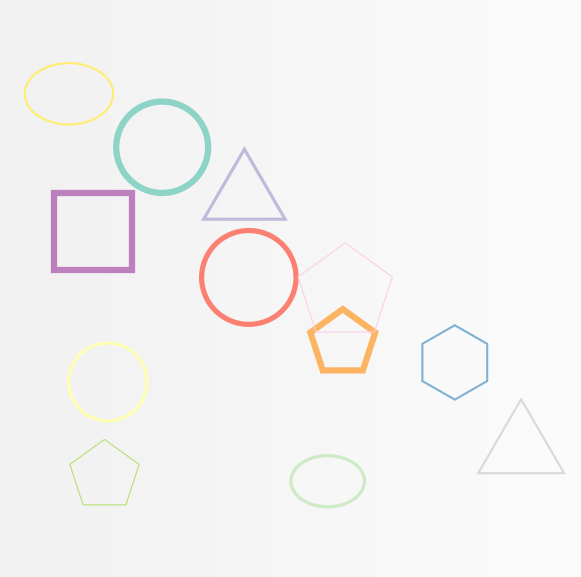[{"shape": "circle", "thickness": 3, "radius": 0.4, "center": [0.279, 0.744]}, {"shape": "circle", "thickness": 1.5, "radius": 0.34, "center": [0.185, 0.338]}, {"shape": "triangle", "thickness": 1.5, "radius": 0.4, "center": [0.42, 0.66]}, {"shape": "circle", "thickness": 2.5, "radius": 0.41, "center": [0.428, 0.519]}, {"shape": "hexagon", "thickness": 1, "radius": 0.32, "center": [0.782, 0.372]}, {"shape": "pentagon", "thickness": 3, "radius": 0.29, "center": [0.59, 0.405]}, {"shape": "pentagon", "thickness": 0.5, "radius": 0.31, "center": [0.18, 0.176]}, {"shape": "pentagon", "thickness": 0.5, "radius": 0.43, "center": [0.594, 0.493]}, {"shape": "triangle", "thickness": 1, "radius": 0.43, "center": [0.897, 0.222]}, {"shape": "square", "thickness": 3, "radius": 0.33, "center": [0.16, 0.598]}, {"shape": "oval", "thickness": 1.5, "radius": 0.32, "center": [0.564, 0.166]}, {"shape": "oval", "thickness": 1, "radius": 0.38, "center": [0.119, 0.837]}]